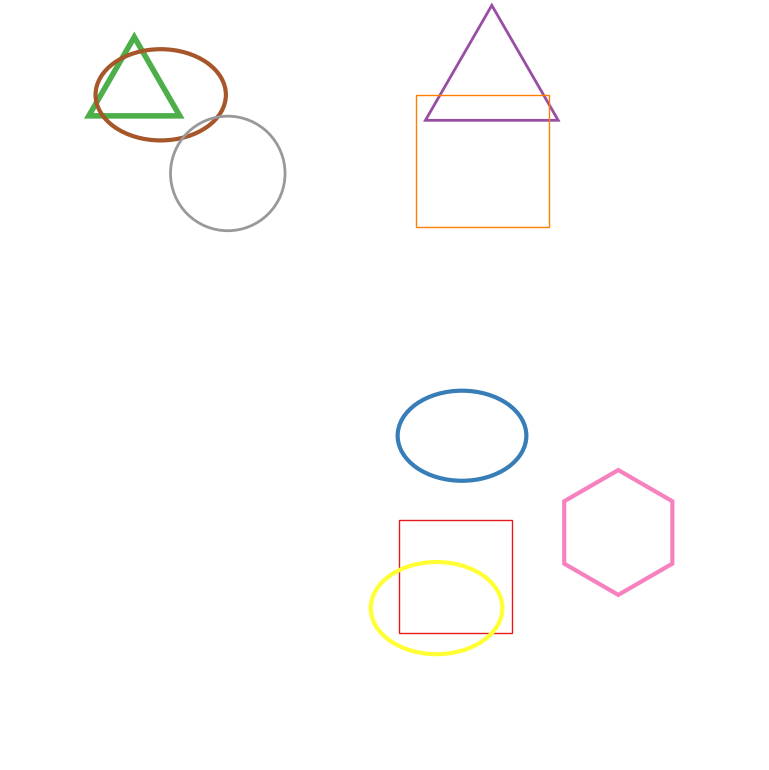[{"shape": "square", "thickness": 0.5, "radius": 0.37, "center": [0.591, 0.251]}, {"shape": "oval", "thickness": 1.5, "radius": 0.42, "center": [0.6, 0.434]}, {"shape": "triangle", "thickness": 2, "radius": 0.34, "center": [0.174, 0.884]}, {"shape": "triangle", "thickness": 1, "radius": 0.5, "center": [0.639, 0.894]}, {"shape": "square", "thickness": 0.5, "radius": 0.43, "center": [0.627, 0.791]}, {"shape": "oval", "thickness": 1.5, "radius": 0.43, "center": [0.567, 0.21]}, {"shape": "oval", "thickness": 1.5, "radius": 0.42, "center": [0.209, 0.877]}, {"shape": "hexagon", "thickness": 1.5, "radius": 0.41, "center": [0.803, 0.308]}, {"shape": "circle", "thickness": 1, "radius": 0.37, "center": [0.296, 0.775]}]